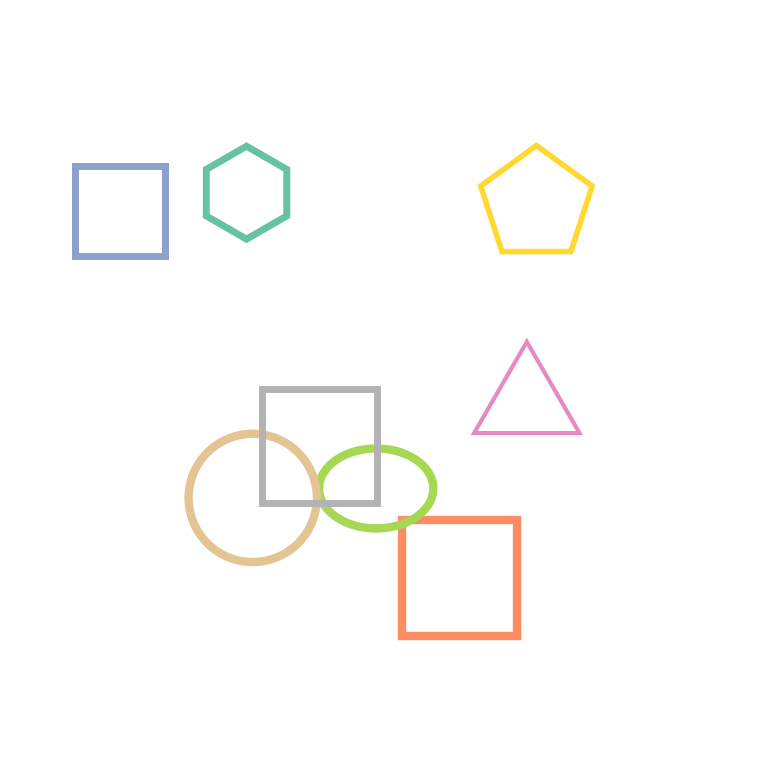[{"shape": "hexagon", "thickness": 2.5, "radius": 0.3, "center": [0.32, 0.75]}, {"shape": "square", "thickness": 3, "radius": 0.37, "center": [0.597, 0.249]}, {"shape": "square", "thickness": 2.5, "radius": 0.29, "center": [0.156, 0.726]}, {"shape": "triangle", "thickness": 1.5, "radius": 0.4, "center": [0.684, 0.477]}, {"shape": "oval", "thickness": 3, "radius": 0.37, "center": [0.489, 0.366]}, {"shape": "pentagon", "thickness": 2, "radius": 0.38, "center": [0.697, 0.735]}, {"shape": "circle", "thickness": 3, "radius": 0.42, "center": [0.328, 0.353]}, {"shape": "square", "thickness": 2.5, "radius": 0.37, "center": [0.415, 0.421]}]